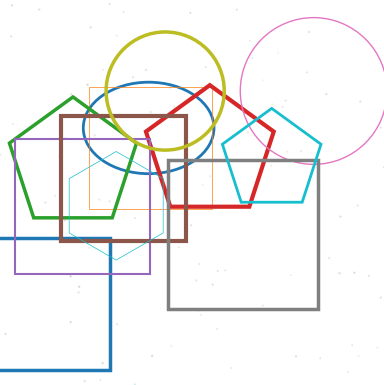[{"shape": "square", "thickness": 2.5, "radius": 0.86, "center": [0.115, 0.211]}, {"shape": "oval", "thickness": 2, "radius": 0.85, "center": [0.386, 0.668]}, {"shape": "square", "thickness": 0.5, "radius": 0.79, "center": [0.391, 0.615]}, {"shape": "pentagon", "thickness": 2.5, "radius": 0.87, "center": [0.19, 0.575]}, {"shape": "pentagon", "thickness": 3, "radius": 0.87, "center": [0.545, 0.604]}, {"shape": "square", "thickness": 1.5, "radius": 0.87, "center": [0.214, 0.463]}, {"shape": "square", "thickness": 3, "radius": 0.81, "center": [0.321, 0.537]}, {"shape": "circle", "thickness": 1, "radius": 0.95, "center": [0.815, 0.764]}, {"shape": "square", "thickness": 2.5, "radius": 0.97, "center": [0.631, 0.392]}, {"shape": "circle", "thickness": 2.5, "radius": 0.77, "center": [0.429, 0.764]}, {"shape": "hexagon", "thickness": 0.5, "radius": 0.7, "center": [0.302, 0.465]}, {"shape": "pentagon", "thickness": 2, "radius": 0.67, "center": [0.706, 0.584]}]